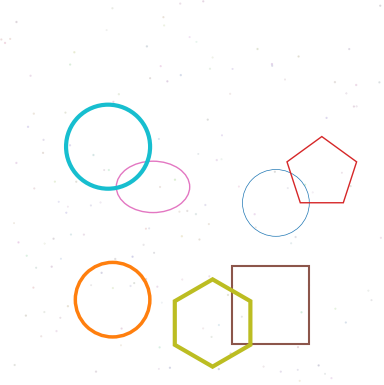[{"shape": "circle", "thickness": 0.5, "radius": 0.43, "center": [0.717, 0.473]}, {"shape": "circle", "thickness": 2.5, "radius": 0.48, "center": [0.292, 0.222]}, {"shape": "pentagon", "thickness": 1, "radius": 0.48, "center": [0.836, 0.55]}, {"shape": "square", "thickness": 1.5, "radius": 0.51, "center": [0.702, 0.207]}, {"shape": "oval", "thickness": 1, "radius": 0.48, "center": [0.397, 0.515]}, {"shape": "hexagon", "thickness": 3, "radius": 0.57, "center": [0.552, 0.161]}, {"shape": "circle", "thickness": 3, "radius": 0.55, "center": [0.281, 0.619]}]